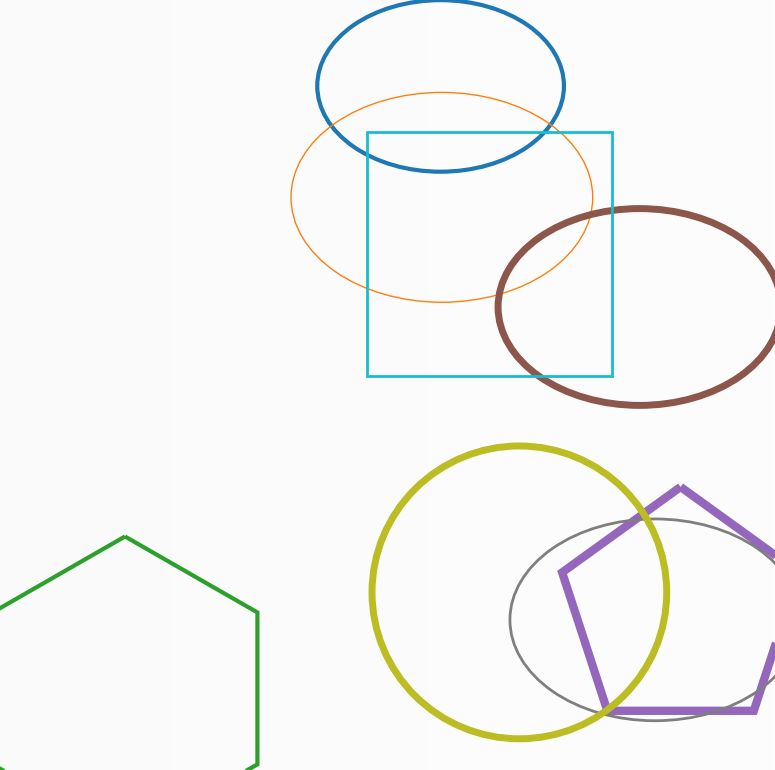[{"shape": "oval", "thickness": 1.5, "radius": 0.8, "center": [0.569, 0.888]}, {"shape": "oval", "thickness": 0.5, "radius": 0.97, "center": [0.57, 0.744]}, {"shape": "hexagon", "thickness": 1.5, "radius": 0.99, "center": [0.161, 0.106]}, {"shape": "pentagon", "thickness": 3, "radius": 0.8, "center": [0.878, 0.207]}, {"shape": "oval", "thickness": 2.5, "radius": 0.91, "center": [0.825, 0.601]}, {"shape": "oval", "thickness": 1, "radius": 0.94, "center": [0.845, 0.195]}, {"shape": "circle", "thickness": 2.5, "radius": 0.95, "center": [0.67, 0.231]}, {"shape": "square", "thickness": 1, "radius": 0.79, "center": [0.632, 0.67]}]